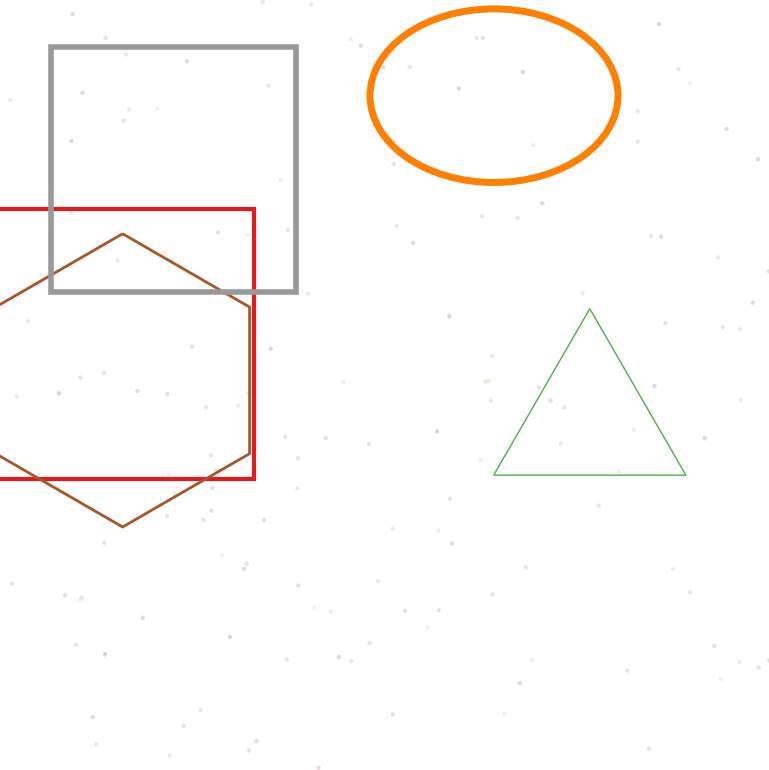[{"shape": "square", "thickness": 1.5, "radius": 0.88, "center": [0.154, 0.553]}, {"shape": "triangle", "thickness": 0.5, "radius": 0.72, "center": [0.766, 0.455]}, {"shape": "oval", "thickness": 2.5, "radius": 0.81, "center": [0.642, 0.876]}, {"shape": "hexagon", "thickness": 1, "radius": 0.95, "center": [0.159, 0.506]}, {"shape": "square", "thickness": 2, "radius": 0.79, "center": [0.225, 0.78]}]